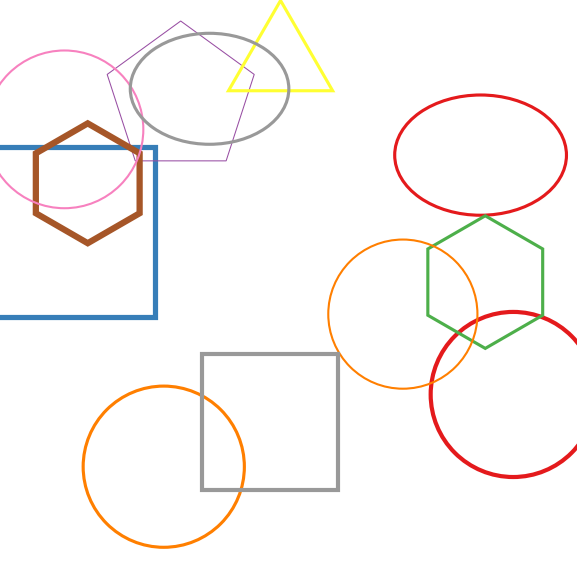[{"shape": "oval", "thickness": 1.5, "radius": 0.74, "center": [0.832, 0.731]}, {"shape": "circle", "thickness": 2, "radius": 0.71, "center": [0.889, 0.316]}, {"shape": "square", "thickness": 2.5, "radius": 0.73, "center": [0.122, 0.597]}, {"shape": "hexagon", "thickness": 1.5, "radius": 0.57, "center": [0.84, 0.511]}, {"shape": "pentagon", "thickness": 0.5, "radius": 0.67, "center": [0.313, 0.829]}, {"shape": "circle", "thickness": 1.5, "radius": 0.7, "center": [0.284, 0.191]}, {"shape": "circle", "thickness": 1, "radius": 0.65, "center": [0.698, 0.455]}, {"shape": "triangle", "thickness": 1.5, "radius": 0.52, "center": [0.486, 0.894]}, {"shape": "hexagon", "thickness": 3, "radius": 0.52, "center": [0.152, 0.682]}, {"shape": "circle", "thickness": 1, "radius": 0.68, "center": [0.112, 0.775]}, {"shape": "oval", "thickness": 1.5, "radius": 0.69, "center": [0.363, 0.845]}, {"shape": "square", "thickness": 2, "radius": 0.59, "center": [0.468, 0.268]}]